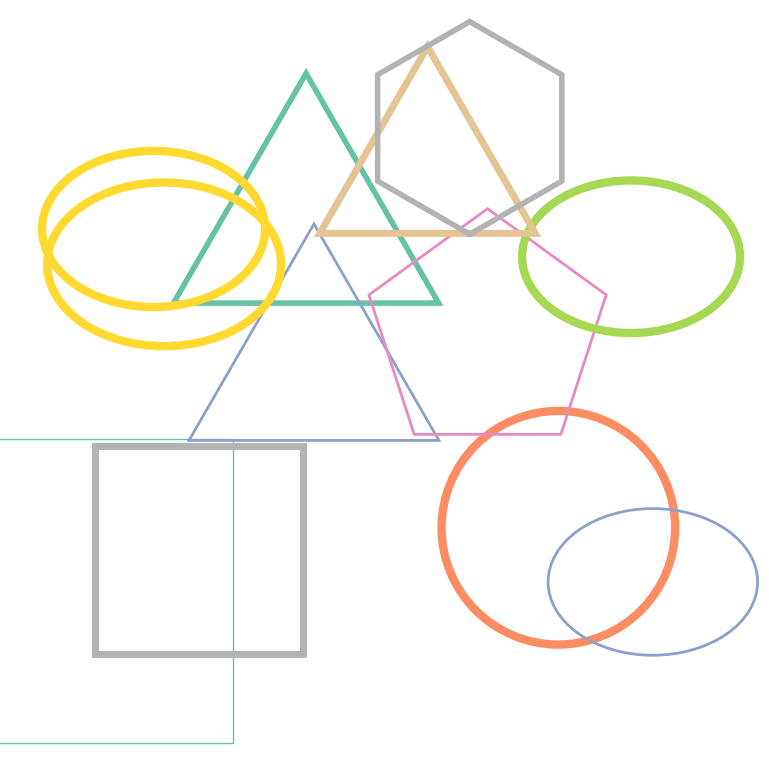[{"shape": "triangle", "thickness": 2, "radius": 0.99, "center": [0.398, 0.706]}, {"shape": "square", "thickness": 0.5, "radius": 0.99, "center": [0.106, 0.232]}, {"shape": "circle", "thickness": 3, "radius": 0.76, "center": [0.725, 0.315]}, {"shape": "oval", "thickness": 1, "radius": 0.68, "center": [0.848, 0.244]}, {"shape": "triangle", "thickness": 1, "radius": 0.94, "center": [0.408, 0.522]}, {"shape": "pentagon", "thickness": 1, "radius": 0.81, "center": [0.633, 0.567]}, {"shape": "oval", "thickness": 3, "radius": 0.71, "center": [0.82, 0.667]}, {"shape": "oval", "thickness": 3, "radius": 0.76, "center": [0.213, 0.657]}, {"shape": "oval", "thickness": 3, "radius": 0.72, "center": [0.199, 0.703]}, {"shape": "triangle", "thickness": 2.5, "radius": 0.81, "center": [0.555, 0.778]}, {"shape": "square", "thickness": 2.5, "radius": 0.67, "center": [0.258, 0.286]}, {"shape": "hexagon", "thickness": 2, "radius": 0.69, "center": [0.61, 0.834]}]